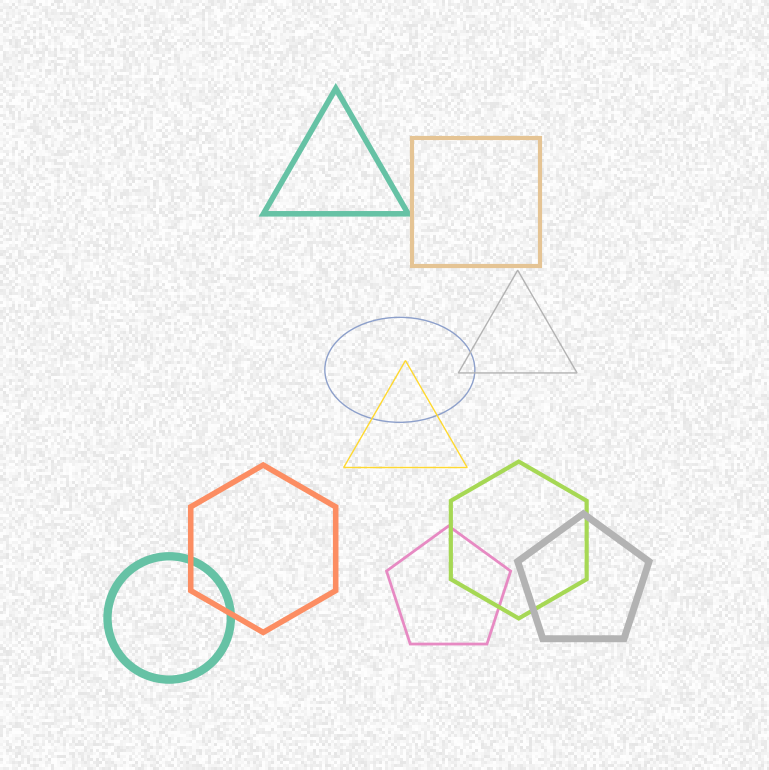[{"shape": "circle", "thickness": 3, "radius": 0.4, "center": [0.22, 0.197]}, {"shape": "triangle", "thickness": 2, "radius": 0.54, "center": [0.436, 0.777]}, {"shape": "hexagon", "thickness": 2, "radius": 0.54, "center": [0.342, 0.287]}, {"shape": "oval", "thickness": 0.5, "radius": 0.49, "center": [0.519, 0.52]}, {"shape": "pentagon", "thickness": 1, "radius": 0.42, "center": [0.583, 0.232]}, {"shape": "hexagon", "thickness": 1.5, "radius": 0.51, "center": [0.674, 0.299]}, {"shape": "triangle", "thickness": 0.5, "radius": 0.46, "center": [0.527, 0.439]}, {"shape": "square", "thickness": 1.5, "radius": 0.42, "center": [0.618, 0.738]}, {"shape": "pentagon", "thickness": 2.5, "radius": 0.45, "center": [0.758, 0.243]}, {"shape": "triangle", "thickness": 0.5, "radius": 0.44, "center": [0.672, 0.56]}]